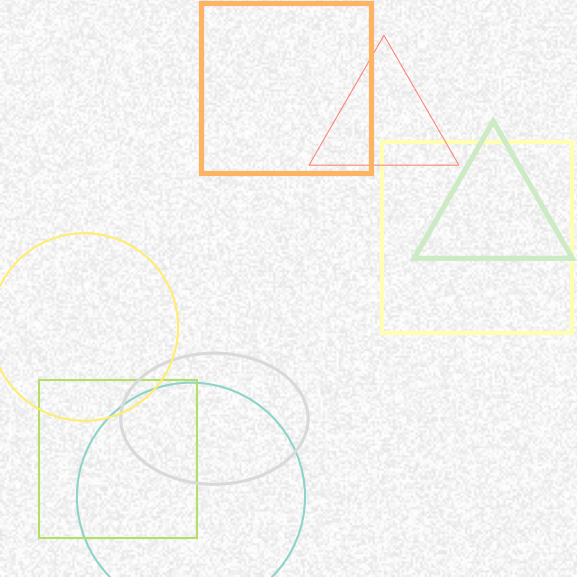[{"shape": "circle", "thickness": 1, "radius": 0.99, "center": [0.331, 0.139]}, {"shape": "square", "thickness": 2, "radius": 0.83, "center": [0.826, 0.588]}, {"shape": "triangle", "thickness": 0.5, "radius": 0.75, "center": [0.665, 0.788]}, {"shape": "square", "thickness": 2.5, "radius": 0.74, "center": [0.495, 0.846]}, {"shape": "square", "thickness": 1, "radius": 0.68, "center": [0.204, 0.204]}, {"shape": "oval", "thickness": 1.5, "radius": 0.81, "center": [0.371, 0.274]}, {"shape": "triangle", "thickness": 2.5, "radius": 0.79, "center": [0.854, 0.631]}, {"shape": "circle", "thickness": 1, "radius": 0.81, "center": [0.146, 0.433]}]